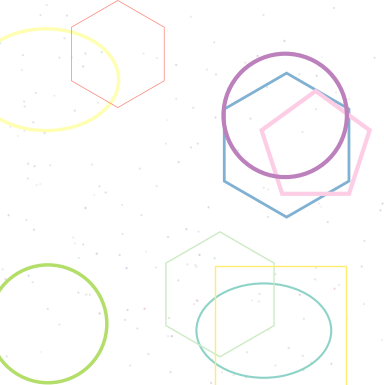[{"shape": "oval", "thickness": 1.5, "radius": 0.88, "center": [0.685, 0.141]}, {"shape": "oval", "thickness": 2.5, "radius": 0.94, "center": [0.119, 0.793]}, {"shape": "hexagon", "thickness": 0.5, "radius": 0.7, "center": [0.306, 0.86]}, {"shape": "hexagon", "thickness": 2, "radius": 0.94, "center": [0.744, 0.623]}, {"shape": "circle", "thickness": 2.5, "radius": 0.77, "center": [0.124, 0.159]}, {"shape": "pentagon", "thickness": 3, "radius": 0.74, "center": [0.82, 0.616]}, {"shape": "circle", "thickness": 3, "radius": 0.8, "center": [0.741, 0.7]}, {"shape": "hexagon", "thickness": 1, "radius": 0.81, "center": [0.571, 0.235]}, {"shape": "square", "thickness": 1, "radius": 0.85, "center": [0.729, 0.139]}]